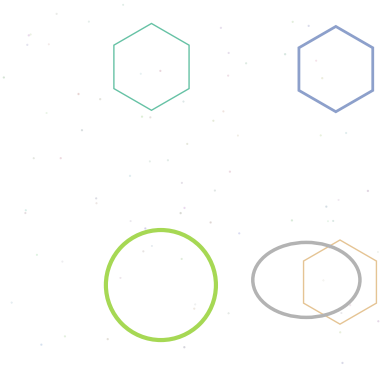[{"shape": "hexagon", "thickness": 1, "radius": 0.56, "center": [0.393, 0.826]}, {"shape": "hexagon", "thickness": 2, "radius": 0.55, "center": [0.872, 0.821]}, {"shape": "circle", "thickness": 3, "radius": 0.71, "center": [0.418, 0.26]}, {"shape": "hexagon", "thickness": 1, "radius": 0.55, "center": [0.883, 0.267]}, {"shape": "oval", "thickness": 2.5, "radius": 0.7, "center": [0.796, 0.273]}]